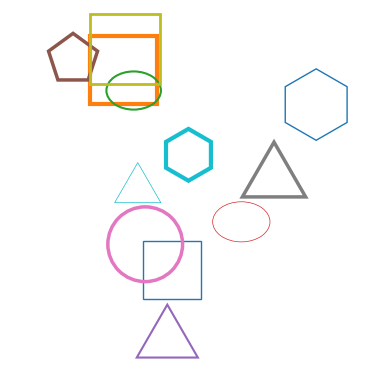[{"shape": "hexagon", "thickness": 1, "radius": 0.46, "center": [0.821, 0.728]}, {"shape": "square", "thickness": 1, "radius": 0.38, "center": [0.447, 0.299]}, {"shape": "square", "thickness": 3, "radius": 0.44, "center": [0.321, 0.818]}, {"shape": "oval", "thickness": 1.5, "radius": 0.35, "center": [0.347, 0.765]}, {"shape": "oval", "thickness": 0.5, "radius": 0.37, "center": [0.627, 0.424]}, {"shape": "triangle", "thickness": 1.5, "radius": 0.46, "center": [0.435, 0.117]}, {"shape": "pentagon", "thickness": 2.5, "radius": 0.33, "center": [0.19, 0.846]}, {"shape": "circle", "thickness": 2.5, "radius": 0.49, "center": [0.377, 0.366]}, {"shape": "triangle", "thickness": 2.5, "radius": 0.47, "center": [0.712, 0.536]}, {"shape": "square", "thickness": 2, "radius": 0.46, "center": [0.325, 0.872]}, {"shape": "triangle", "thickness": 0.5, "radius": 0.35, "center": [0.358, 0.508]}, {"shape": "hexagon", "thickness": 3, "radius": 0.34, "center": [0.489, 0.598]}]